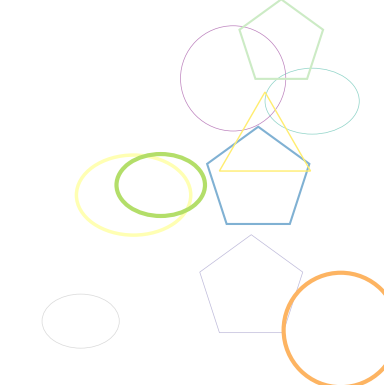[{"shape": "oval", "thickness": 0.5, "radius": 0.61, "center": [0.811, 0.737]}, {"shape": "oval", "thickness": 2.5, "radius": 0.74, "center": [0.347, 0.493]}, {"shape": "pentagon", "thickness": 0.5, "radius": 0.7, "center": [0.653, 0.25]}, {"shape": "pentagon", "thickness": 1.5, "radius": 0.7, "center": [0.671, 0.531]}, {"shape": "circle", "thickness": 3, "radius": 0.74, "center": [0.885, 0.143]}, {"shape": "oval", "thickness": 3, "radius": 0.57, "center": [0.418, 0.519]}, {"shape": "oval", "thickness": 0.5, "radius": 0.5, "center": [0.21, 0.166]}, {"shape": "circle", "thickness": 0.5, "radius": 0.68, "center": [0.606, 0.796]}, {"shape": "pentagon", "thickness": 1.5, "radius": 0.57, "center": [0.731, 0.888]}, {"shape": "triangle", "thickness": 1, "radius": 0.68, "center": [0.688, 0.624]}]